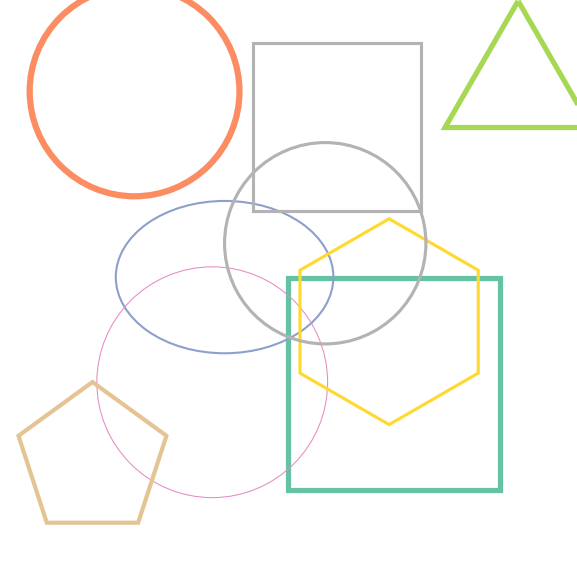[{"shape": "square", "thickness": 2.5, "radius": 0.92, "center": [0.682, 0.333]}, {"shape": "circle", "thickness": 3, "radius": 0.91, "center": [0.233, 0.841]}, {"shape": "oval", "thickness": 1, "radius": 0.94, "center": [0.389, 0.519]}, {"shape": "circle", "thickness": 0.5, "radius": 1.0, "center": [0.367, 0.337]}, {"shape": "triangle", "thickness": 2.5, "radius": 0.73, "center": [0.897, 0.851]}, {"shape": "hexagon", "thickness": 1.5, "radius": 0.89, "center": [0.674, 0.442]}, {"shape": "pentagon", "thickness": 2, "radius": 0.67, "center": [0.16, 0.203]}, {"shape": "square", "thickness": 1.5, "radius": 0.73, "center": [0.584, 0.779]}, {"shape": "circle", "thickness": 1.5, "radius": 0.87, "center": [0.563, 0.578]}]